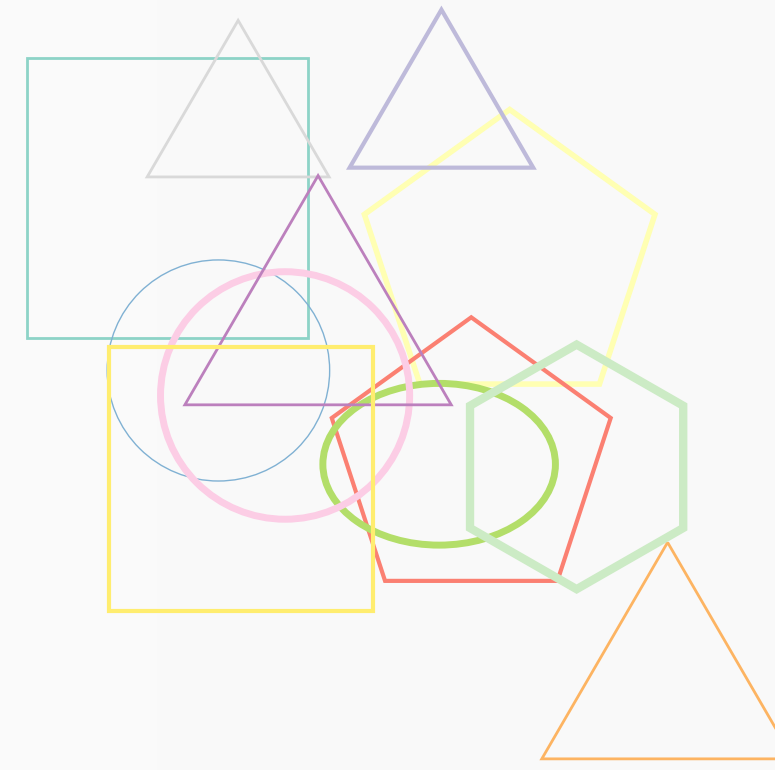[{"shape": "square", "thickness": 1, "radius": 0.91, "center": [0.216, 0.743]}, {"shape": "pentagon", "thickness": 2, "radius": 0.99, "center": [0.658, 0.661]}, {"shape": "triangle", "thickness": 1.5, "radius": 0.68, "center": [0.57, 0.851]}, {"shape": "pentagon", "thickness": 1.5, "radius": 0.95, "center": [0.608, 0.399]}, {"shape": "circle", "thickness": 0.5, "radius": 0.72, "center": [0.282, 0.519]}, {"shape": "triangle", "thickness": 1, "radius": 0.94, "center": [0.861, 0.108]}, {"shape": "oval", "thickness": 2.5, "radius": 0.75, "center": [0.567, 0.397]}, {"shape": "circle", "thickness": 2.5, "radius": 0.8, "center": [0.368, 0.486]}, {"shape": "triangle", "thickness": 1, "radius": 0.68, "center": [0.307, 0.838]}, {"shape": "triangle", "thickness": 1, "radius": 0.99, "center": [0.41, 0.573]}, {"shape": "hexagon", "thickness": 3, "radius": 0.79, "center": [0.744, 0.394]}, {"shape": "square", "thickness": 1.5, "radius": 0.85, "center": [0.311, 0.378]}]